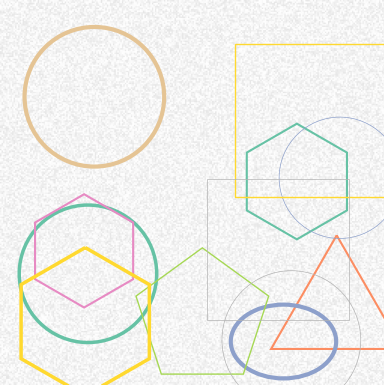[{"shape": "hexagon", "thickness": 1.5, "radius": 0.75, "center": [0.771, 0.529]}, {"shape": "circle", "thickness": 2.5, "radius": 0.89, "center": [0.228, 0.289]}, {"shape": "triangle", "thickness": 1.5, "radius": 0.98, "center": [0.875, 0.192]}, {"shape": "circle", "thickness": 0.5, "radius": 0.79, "center": [0.883, 0.538]}, {"shape": "oval", "thickness": 3, "radius": 0.68, "center": [0.736, 0.113]}, {"shape": "hexagon", "thickness": 1.5, "radius": 0.74, "center": [0.218, 0.348]}, {"shape": "pentagon", "thickness": 1, "radius": 0.91, "center": [0.526, 0.175]}, {"shape": "square", "thickness": 1, "radius": 0.99, "center": [0.809, 0.687]}, {"shape": "hexagon", "thickness": 2.5, "radius": 0.96, "center": [0.221, 0.165]}, {"shape": "circle", "thickness": 3, "radius": 0.91, "center": [0.245, 0.749]}, {"shape": "square", "thickness": 0.5, "radius": 0.92, "center": [0.722, 0.351]}, {"shape": "circle", "thickness": 0.5, "radius": 0.9, "center": [0.757, 0.117]}]